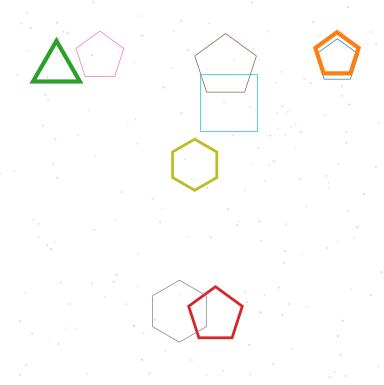[{"shape": "pentagon", "thickness": 0.5, "radius": 0.29, "center": [0.876, 0.841]}, {"shape": "pentagon", "thickness": 3, "radius": 0.3, "center": [0.875, 0.857]}, {"shape": "triangle", "thickness": 3, "radius": 0.35, "center": [0.147, 0.823]}, {"shape": "pentagon", "thickness": 2, "radius": 0.37, "center": [0.56, 0.182]}, {"shape": "pentagon", "thickness": 0.5, "radius": 0.42, "center": [0.586, 0.829]}, {"shape": "pentagon", "thickness": 0.5, "radius": 0.33, "center": [0.259, 0.854]}, {"shape": "hexagon", "thickness": 0.5, "radius": 0.4, "center": [0.466, 0.192]}, {"shape": "hexagon", "thickness": 2, "radius": 0.33, "center": [0.506, 0.572]}, {"shape": "square", "thickness": 0.5, "radius": 0.37, "center": [0.594, 0.735]}]